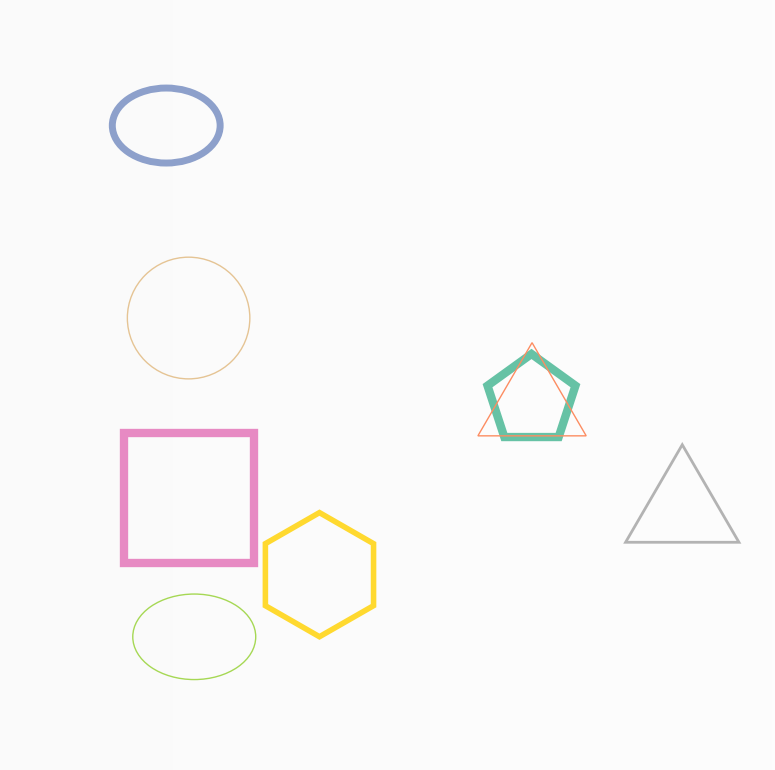[{"shape": "pentagon", "thickness": 3, "radius": 0.3, "center": [0.686, 0.481]}, {"shape": "triangle", "thickness": 0.5, "radius": 0.4, "center": [0.687, 0.474]}, {"shape": "oval", "thickness": 2.5, "radius": 0.35, "center": [0.214, 0.837]}, {"shape": "square", "thickness": 3, "radius": 0.42, "center": [0.244, 0.353]}, {"shape": "oval", "thickness": 0.5, "radius": 0.4, "center": [0.251, 0.173]}, {"shape": "hexagon", "thickness": 2, "radius": 0.4, "center": [0.412, 0.254]}, {"shape": "circle", "thickness": 0.5, "radius": 0.4, "center": [0.243, 0.587]}, {"shape": "triangle", "thickness": 1, "radius": 0.42, "center": [0.88, 0.338]}]